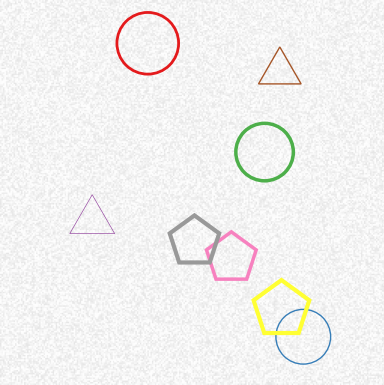[{"shape": "circle", "thickness": 2, "radius": 0.4, "center": [0.384, 0.888]}, {"shape": "circle", "thickness": 1, "radius": 0.36, "center": [0.788, 0.125]}, {"shape": "circle", "thickness": 2.5, "radius": 0.37, "center": [0.687, 0.605]}, {"shape": "triangle", "thickness": 0.5, "radius": 0.34, "center": [0.239, 0.427]}, {"shape": "pentagon", "thickness": 3, "radius": 0.38, "center": [0.731, 0.197]}, {"shape": "triangle", "thickness": 1, "radius": 0.32, "center": [0.727, 0.814]}, {"shape": "pentagon", "thickness": 2.5, "radius": 0.34, "center": [0.601, 0.33]}, {"shape": "pentagon", "thickness": 3, "radius": 0.34, "center": [0.505, 0.373]}]